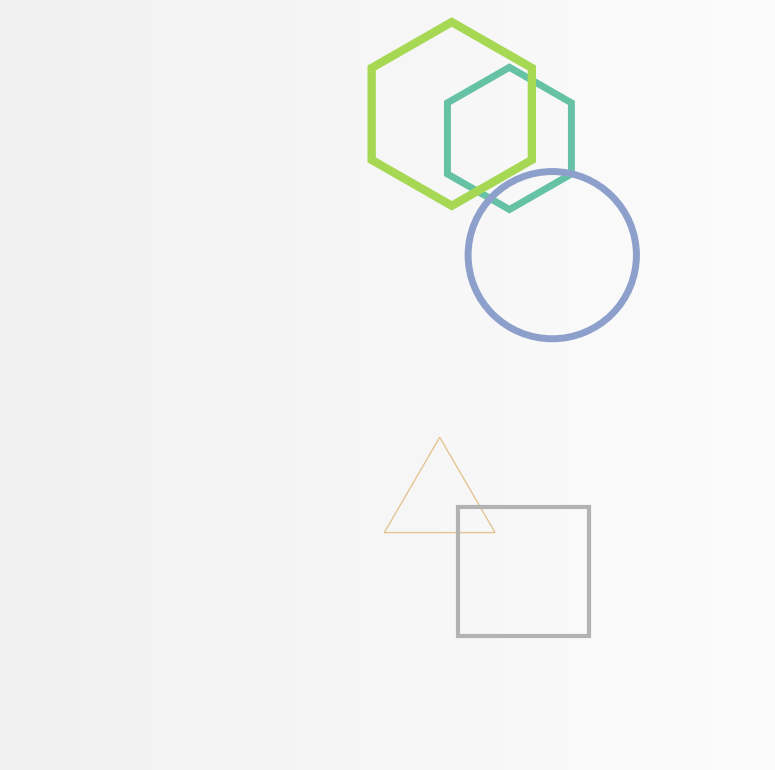[{"shape": "hexagon", "thickness": 2.5, "radius": 0.46, "center": [0.657, 0.82]}, {"shape": "circle", "thickness": 2.5, "radius": 0.54, "center": [0.713, 0.669]}, {"shape": "hexagon", "thickness": 3, "radius": 0.6, "center": [0.583, 0.852]}, {"shape": "triangle", "thickness": 0.5, "radius": 0.41, "center": [0.567, 0.35]}, {"shape": "square", "thickness": 1.5, "radius": 0.42, "center": [0.675, 0.258]}]